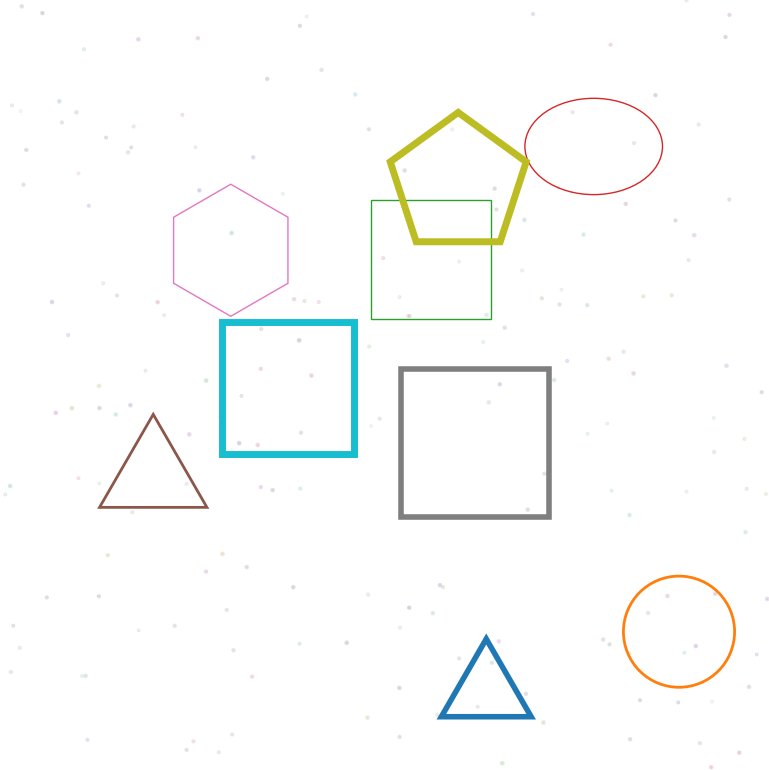[{"shape": "triangle", "thickness": 2, "radius": 0.34, "center": [0.632, 0.103]}, {"shape": "circle", "thickness": 1, "radius": 0.36, "center": [0.882, 0.18]}, {"shape": "square", "thickness": 0.5, "radius": 0.39, "center": [0.559, 0.663]}, {"shape": "oval", "thickness": 0.5, "radius": 0.45, "center": [0.771, 0.81]}, {"shape": "triangle", "thickness": 1, "radius": 0.4, "center": [0.199, 0.381]}, {"shape": "hexagon", "thickness": 0.5, "radius": 0.43, "center": [0.3, 0.675]}, {"shape": "square", "thickness": 2, "radius": 0.48, "center": [0.617, 0.424]}, {"shape": "pentagon", "thickness": 2.5, "radius": 0.46, "center": [0.595, 0.761]}, {"shape": "square", "thickness": 2.5, "radius": 0.43, "center": [0.374, 0.496]}]